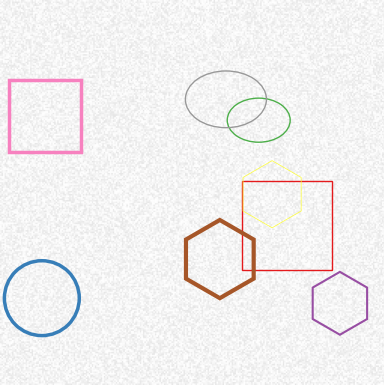[{"shape": "square", "thickness": 1, "radius": 0.58, "center": [0.746, 0.415]}, {"shape": "circle", "thickness": 2.5, "radius": 0.49, "center": [0.109, 0.226]}, {"shape": "oval", "thickness": 1, "radius": 0.41, "center": [0.672, 0.688]}, {"shape": "hexagon", "thickness": 1.5, "radius": 0.41, "center": [0.883, 0.212]}, {"shape": "hexagon", "thickness": 0.5, "radius": 0.44, "center": [0.707, 0.496]}, {"shape": "hexagon", "thickness": 3, "radius": 0.51, "center": [0.571, 0.327]}, {"shape": "square", "thickness": 2.5, "radius": 0.47, "center": [0.116, 0.698]}, {"shape": "oval", "thickness": 1, "radius": 0.53, "center": [0.587, 0.742]}]